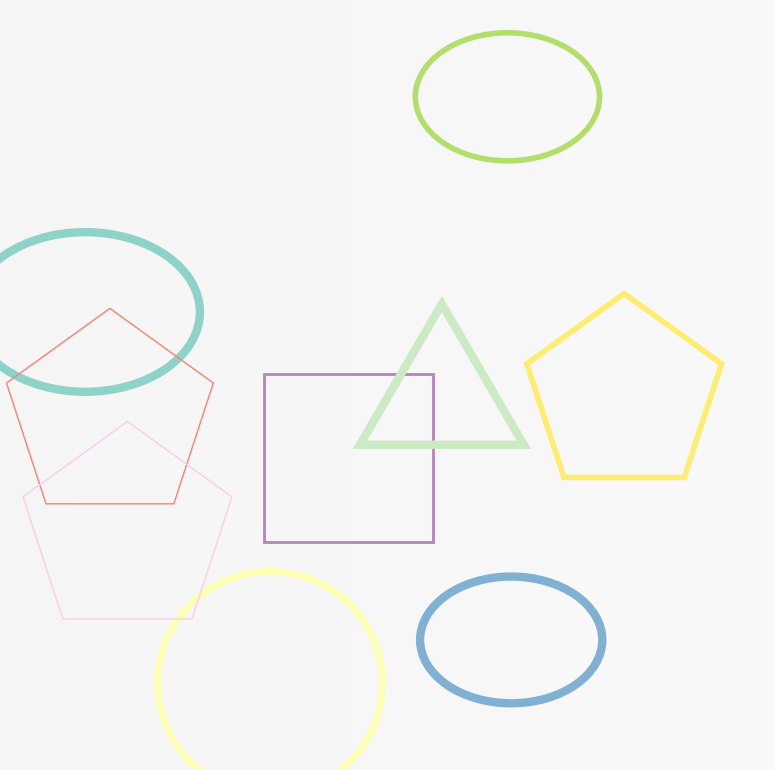[{"shape": "oval", "thickness": 3, "radius": 0.74, "center": [0.11, 0.595]}, {"shape": "circle", "thickness": 2.5, "radius": 0.73, "center": [0.348, 0.113]}, {"shape": "pentagon", "thickness": 0.5, "radius": 0.7, "center": [0.142, 0.459]}, {"shape": "oval", "thickness": 3, "radius": 0.59, "center": [0.66, 0.169]}, {"shape": "oval", "thickness": 2, "radius": 0.59, "center": [0.655, 0.874]}, {"shape": "pentagon", "thickness": 0.5, "radius": 0.71, "center": [0.164, 0.311]}, {"shape": "square", "thickness": 1, "radius": 0.54, "center": [0.45, 0.405]}, {"shape": "triangle", "thickness": 3, "radius": 0.61, "center": [0.57, 0.483]}, {"shape": "pentagon", "thickness": 2, "radius": 0.66, "center": [0.805, 0.487]}]